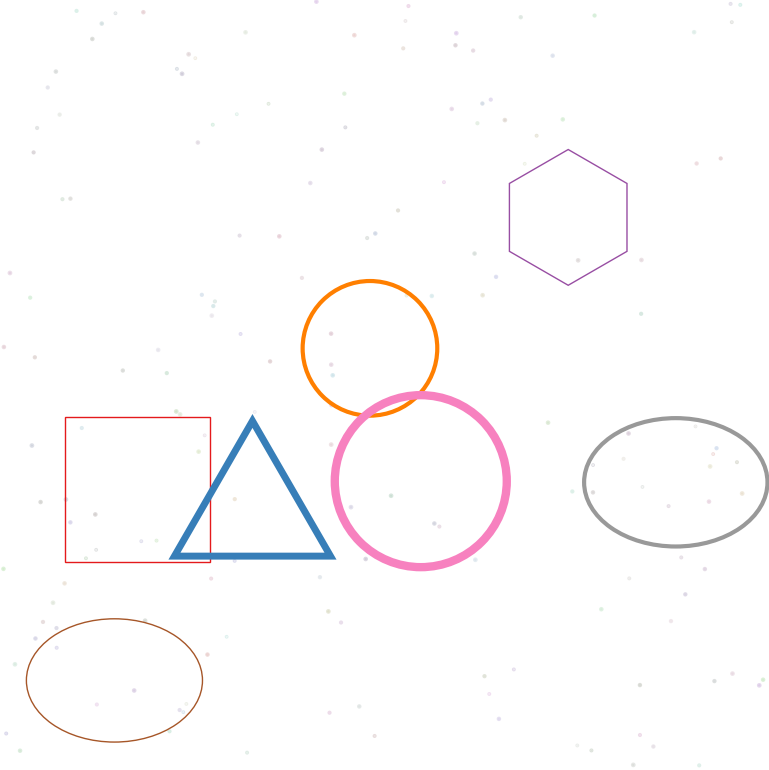[{"shape": "square", "thickness": 0.5, "radius": 0.47, "center": [0.178, 0.364]}, {"shape": "triangle", "thickness": 2.5, "radius": 0.59, "center": [0.328, 0.336]}, {"shape": "hexagon", "thickness": 0.5, "radius": 0.44, "center": [0.738, 0.718]}, {"shape": "circle", "thickness": 1.5, "radius": 0.44, "center": [0.48, 0.548]}, {"shape": "oval", "thickness": 0.5, "radius": 0.57, "center": [0.149, 0.116]}, {"shape": "circle", "thickness": 3, "radius": 0.56, "center": [0.546, 0.375]}, {"shape": "oval", "thickness": 1.5, "radius": 0.6, "center": [0.878, 0.374]}]